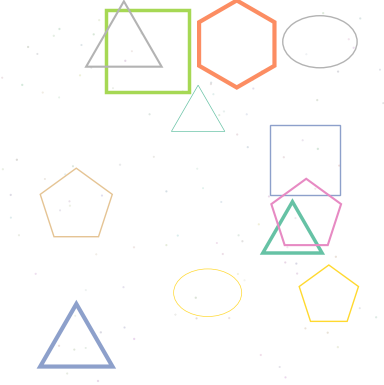[{"shape": "triangle", "thickness": 0.5, "radius": 0.4, "center": [0.515, 0.699]}, {"shape": "triangle", "thickness": 2.5, "radius": 0.44, "center": [0.76, 0.387]}, {"shape": "hexagon", "thickness": 3, "radius": 0.57, "center": [0.615, 0.886]}, {"shape": "square", "thickness": 1, "radius": 0.45, "center": [0.793, 0.584]}, {"shape": "triangle", "thickness": 3, "radius": 0.54, "center": [0.198, 0.102]}, {"shape": "pentagon", "thickness": 1.5, "radius": 0.48, "center": [0.795, 0.44]}, {"shape": "square", "thickness": 2.5, "radius": 0.54, "center": [0.383, 0.867]}, {"shape": "oval", "thickness": 0.5, "radius": 0.44, "center": [0.539, 0.24]}, {"shape": "pentagon", "thickness": 1, "radius": 0.4, "center": [0.854, 0.231]}, {"shape": "pentagon", "thickness": 1, "radius": 0.49, "center": [0.198, 0.465]}, {"shape": "triangle", "thickness": 1.5, "radius": 0.57, "center": [0.322, 0.883]}, {"shape": "oval", "thickness": 1, "radius": 0.48, "center": [0.831, 0.892]}]